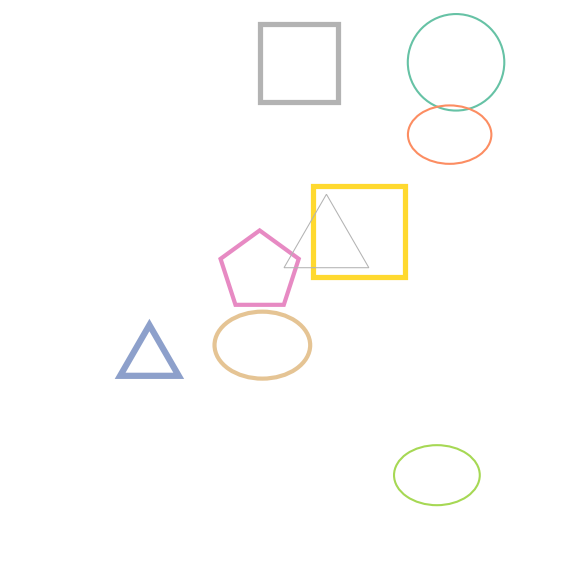[{"shape": "circle", "thickness": 1, "radius": 0.42, "center": [0.79, 0.891]}, {"shape": "oval", "thickness": 1, "radius": 0.36, "center": [0.779, 0.766]}, {"shape": "triangle", "thickness": 3, "radius": 0.29, "center": [0.259, 0.378]}, {"shape": "pentagon", "thickness": 2, "radius": 0.36, "center": [0.45, 0.529]}, {"shape": "oval", "thickness": 1, "radius": 0.37, "center": [0.757, 0.176]}, {"shape": "square", "thickness": 2.5, "radius": 0.4, "center": [0.621, 0.599]}, {"shape": "oval", "thickness": 2, "radius": 0.41, "center": [0.454, 0.401]}, {"shape": "triangle", "thickness": 0.5, "radius": 0.42, "center": [0.565, 0.578]}, {"shape": "square", "thickness": 2.5, "radius": 0.34, "center": [0.517, 0.89]}]